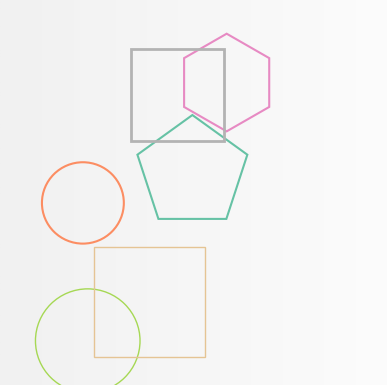[{"shape": "pentagon", "thickness": 1.5, "radius": 0.75, "center": [0.496, 0.552]}, {"shape": "circle", "thickness": 1.5, "radius": 0.53, "center": [0.214, 0.473]}, {"shape": "hexagon", "thickness": 1.5, "radius": 0.63, "center": [0.585, 0.786]}, {"shape": "circle", "thickness": 1, "radius": 0.67, "center": [0.226, 0.115]}, {"shape": "square", "thickness": 1, "radius": 0.72, "center": [0.386, 0.215]}, {"shape": "square", "thickness": 2, "radius": 0.6, "center": [0.457, 0.753]}]